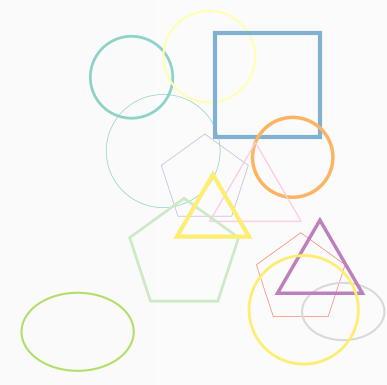[{"shape": "circle", "thickness": 0.5, "radius": 0.73, "center": [0.421, 0.608]}, {"shape": "circle", "thickness": 2, "radius": 0.53, "center": [0.339, 0.799]}, {"shape": "circle", "thickness": 1.5, "radius": 0.59, "center": [0.54, 0.853]}, {"shape": "pentagon", "thickness": 0.5, "radius": 0.59, "center": [0.529, 0.534]}, {"shape": "pentagon", "thickness": 0.5, "radius": 0.6, "center": [0.776, 0.275]}, {"shape": "square", "thickness": 3, "radius": 0.67, "center": [0.691, 0.779]}, {"shape": "circle", "thickness": 2.5, "radius": 0.52, "center": [0.755, 0.591]}, {"shape": "oval", "thickness": 1.5, "radius": 0.72, "center": [0.2, 0.138]}, {"shape": "triangle", "thickness": 1, "radius": 0.68, "center": [0.659, 0.493]}, {"shape": "oval", "thickness": 1.5, "radius": 0.53, "center": [0.886, 0.191]}, {"shape": "triangle", "thickness": 2.5, "radius": 0.63, "center": [0.826, 0.302]}, {"shape": "pentagon", "thickness": 2, "radius": 0.74, "center": [0.475, 0.337]}, {"shape": "circle", "thickness": 2, "radius": 0.71, "center": [0.784, 0.195]}, {"shape": "triangle", "thickness": 3, "radius": 0.54, "center": [0.549, 0.439]}]